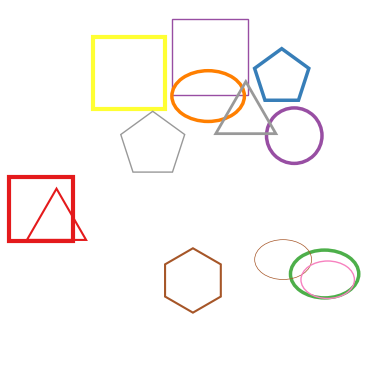[{"shape": "triangle", "thickness": 1.5, "radius": 0.44, "center": [0.147, 0.421]}, {"shape": "square", "thickness": 3, "radius": 0.42, "center": [0.107, 0.458]}, {"shape": "pentagon", "thickness": 2.5, "radius": 0.37, "center": [0.732, 0.8]}, {"shape": "oval", "thickness": 2.5, "radius": 0.44, "center": [0.843, 0.288]}, {"shape": "circle", "thickness": 2.5, "radius": 0.36, "center": [0.764, 0.648]}, {"shape": "square", "thickness": 1, "radius": 0.5, "center": [0.545, 0.851]}, {"shape": "oval", "thickness": 2.5, "radius": 0.47, "center": [0.541, 0.75]}, {"shape": "square", "thickness": 3, "radius": 0.47, "center": [0.335, 0.81]}, {"shape": "hexagon", "thickness": 1.5, "radius": 0.42, "center": [0.501, 0.272]}, {"shape": "oval", "thickness": 0.5, "radius": 0.37, "center": [0.735, 0.326]}, {"shape": "oval", "thickness": 1, "radius": 0.35, "center": [0.851, 0.273]}, {"shape": "pentagon", "thickness": 1, "radius": 0.44, "center": [0.397, 0.624]}, {"shape": "triangle", "thickness": 2, "radius": 0.45, "center": [0.638, 0.698]}]